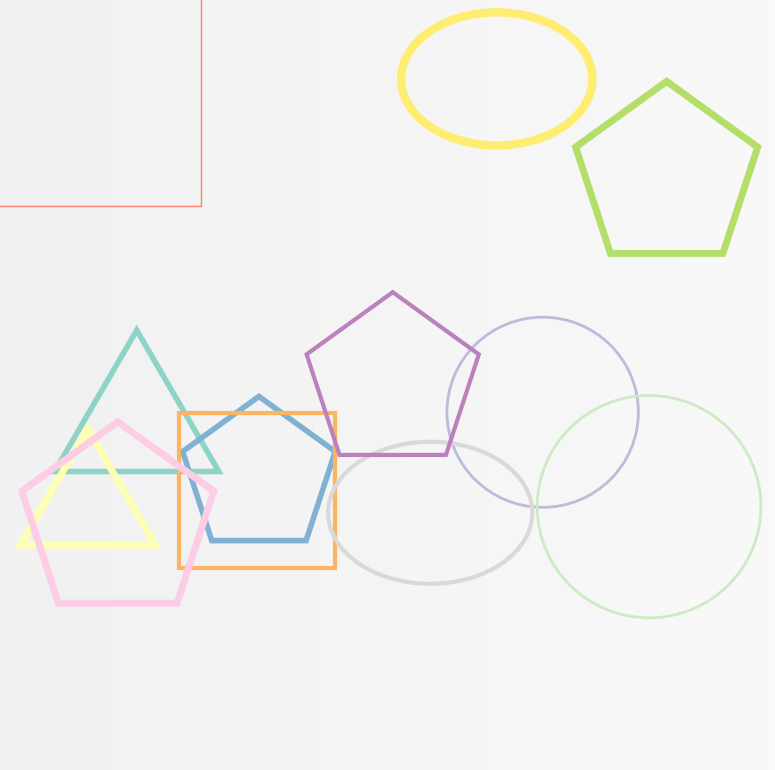[{"shape": "triangle", "thickness": 2, "radius": 0.61, "center": [0.176, 0.449]}, {"shape": "triangle", "thickness": 2.5, "radius": 0.5, "center": [0.113, 0.342]}, {"shape": "circle", "thickness": 1, "radius": 0.62, "center": [0.7, 0.465]}, {"shape": "square", "thickness": 0.5, "radius": 0.73, "center": [0.113, 0.879]}, {"shape": "pentagon", "thickness": 2, "radius": 0.52, "center": [0.334, 0.382]}, {"shape": "square", "thickness": 1.5, "radius": 0.5, "center": [0.332, 0.363]}, {"shape": "pentagon", "thickness": 2.5, "radius": 0.62, "center": [0.86, 0.771]}, {"shape": "pentagon", "thickness": 2.5, "radius": 0.65, "center": [0.152, 0.322]}, {"shape": "oval", "thickness": 1.5, "radius": 0.66, "center": [0.555, 0.334]}, {"shape": "pentagon", "thickness": 1.5, "radius": 0.58, "center": [0.507, 0.504]}, {"shape": "circle", "thickness": 1, "radius": 0.72, "center": [0.838, 0.342]}, {"shape": "oval", "thickness": 3, "radius": 0.62, "center": [0.641, 0.898]}]